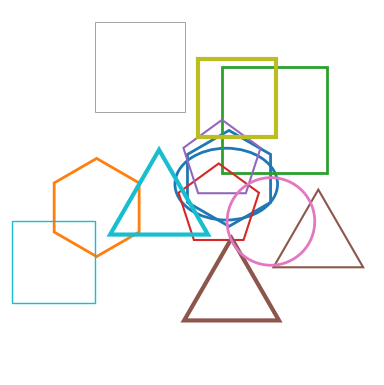[{"shape": "hexagon", "thickness": 2, "radius": 0.62, "center": [0.595, 0.537]}, {"shape": "oval", "thickness": 2, "radius": 0.67, "center": [0.588, 0.522]}, {"shape": "hexagon", "thickness": 2, "radius": 0.64, "center": [0.251, 0.461]}, {"shape": "square", "thickness": 2, "radius": 0.68, "center": [0.714, 0.688]}, {"shape": "pentagon", "thickness": 1.5, "radius": 0.55, "center": [0.568, 0.466]}, {"shape": "pentagon", "thickness": 1.5, "radius": 0.53, "center": [0.577, 0.583]}, {"shape": "triangle", "thickness": 3, "radius": 0.71, "center": [0.601, 0.239]}, {"shape": "triangle", "thickness": 1.5, "radius": 0.67, "center": [0.827, 0.373]}, {"shape": "circle", "thickness": 2, "radius": 0.57, "center": [0.704, 0.425]}, {"shape": "square", "thickness": 0.5, "radius": 0.58, "center": [0.363, 0.827]}, {"shape": "square", "thickness": 3, "radius": 0.51, "center": [0.615, 0.745]}, {"shape": "square", "thickness": 1, "radius": 0.54, "center": [0.139, 0.319]}, {"shape": "triangle", "thickness": 3, "radius": 0.73, "center": [0.413, 0.464]}]